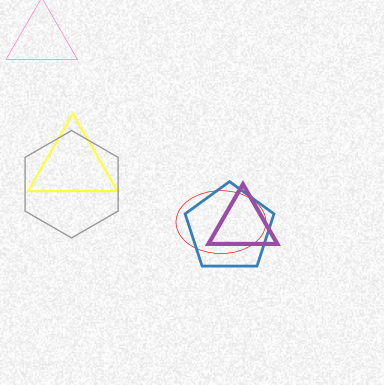[{"shape": "oval", "thickness": 0.5, "radius": 0.58, "center": [0.574, 0.423]}, {"shape": "pentagon", "thickness": 2, "radius": 0.61, "center": [0.596, 0.407]}, {"shape": "triangle", "thickness": 3, "radius": 0.52, "center": [0.631, 0.418]}, {"shape": "triangle", "thickness": 1.5, "radius": 0.67, "center": [0.189, 0.571]}, {"shape": "triangle", "thickness": 0.5, "radius": 0.54, "center": [0.108, 0.899]}, {"shape": "hexagon", "thickness": 1, "radius": 0.7, "center": [0.186, 0.521]}]